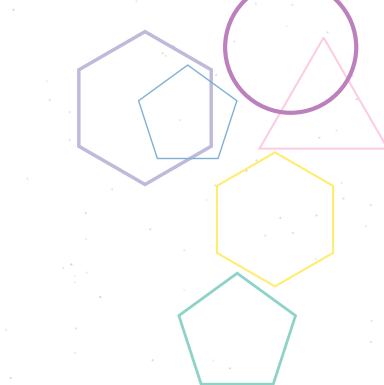[{"shape": "pentagon", "thickness": 2, "radius": 0.8, "center": [0.616, 0.131]}, {"shape": "hexagon", "thickness": 2.5, "radius": 0.99, "center": [0.377, 0.719]}, {"shape": "pentagon", "thickness": 1, "radius": 0.67, "center": [0.488, 0.697]}, {"shape": "triangle", "thickness": 1.5, "radius": 0.96, "center": [0.841, 0.71]}, {"shape": "circle", "thickness": 3, "radius": 0.85, "center": [0.755, 0.877]}, {"shape": "hexagon", "thickness": 1.5, "radius": 0.87, "center": [0.714, 0.43]}]